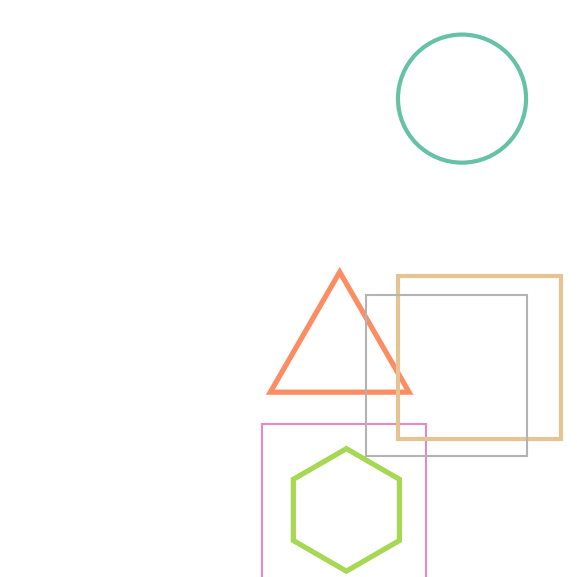[{"shape": "circle", "thickness": 2, "radius": 0.55, "center": [0.8, 0.828]}, {"shape": "triangle", "thickness": 2.5, "radius": 0.69, "center": [0.588, 0.389]}, {"shape": "square", "thickness": 1, "radius": 0.71, "center": [0.596, 0.124]}, {"shape": "hexagon", "thickness": 2.5, "radius": 0.53, "center": [0.6, 0.116]}, {"shape": "square", "thickness": 2, "radius": 0.7, "center": [0.83, 0.38]}, {"shape": "square", "thickness": 1, "radius": 0.69, "center": [0.773, 0.349]}]